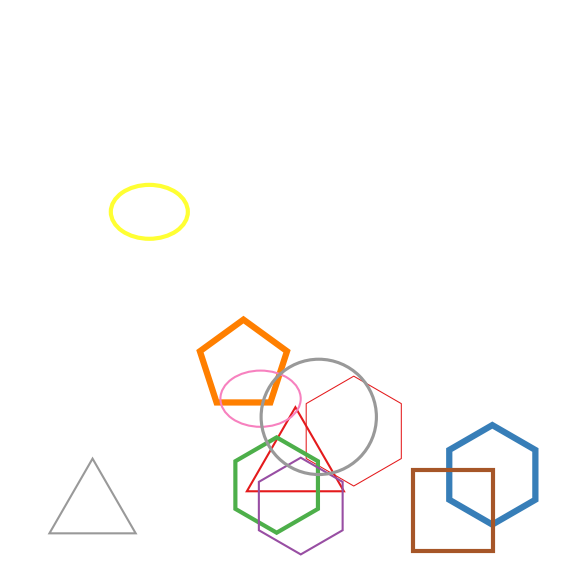[{"shape": "triangle", "thickness": 1, "radius": 0.49, "center": [0.512, 0.197]}, {"shape": "hexagon", "thickness": 0.5, "radius": 0.48, "center": [0.613, 0.253]}, {"shape": "hexagon", "thickness": 3, "radius": 0.43, "center": [0.852, 0.177]}, {"shape": "hexagon", "thickness": 2, "radius": 0.41, "center": [0.479, 0.159]}, {"shape": "hexagon", "thickness": 1, "radius": 0.42, "center": [0.521, 0.123]}, {"shape": "pentagon", "thickness": 3, "radius": 0.4, "center": [0.422, 0.366]}, {"shape": "oval", "thickness": 2, "radius": 0.33, "center": [0.259, 0.632]}, {"shape": "square", "thickness": 2, "radius": 0.35, "center": [0.785, 0.115]}, {"shape": "oval", "thickness": 1, "radius": 0.35, "center": [0.451, 0.309]}, {"shape": "triangle", "thickness": 1, "radius": 0.43, "center": [0.16, 0.119]}, {"shape": "circle", "thickness": 1.5, "radius": 0.5, "center": [0.552, 0.277]}]